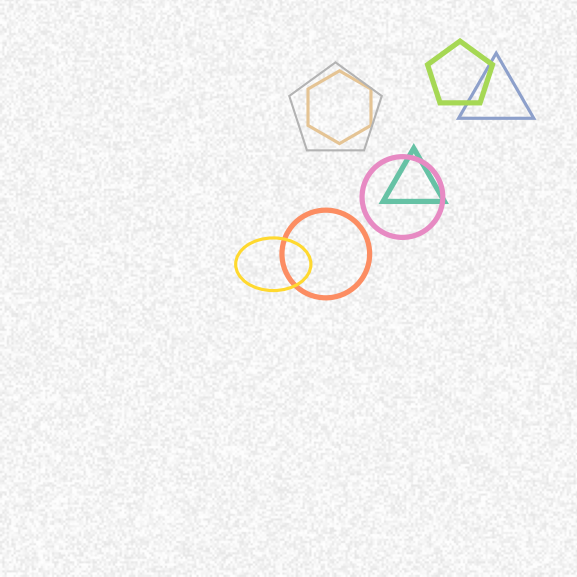[{"shape": "triangle", "thickness": 2.5, "radius": 0.31, "center": [0.716, 0.681]}, {"shape": "circle", "thickness": 2.5, "radius": 0.38, "center": [0.564, 0.559]}, {"shape": "triangle", "thickness": 1.5, "radius": 0.38, "center": [0.859, 0.832]}, {"shape": "circle", "thickness": 2.5, "radius": 0.35, "center": [0.697, 0.658]}, {"shape": "pentagon", "thickness": 2.5, "radius": 0.3, "center": [0.797, 0.869]}, {"shape": "oval", "thickness": 1.5, "radius": 0.33, "center": [0.473, 0.542]}, {"shape": "hexagon", "thickness": 1.5, "radius": 0.31, "center": [0.588, 0.813]}, {"shape": "pentagon", "thickness": 1, "radius": 0.42, "center": [0.581, 0.807]}]